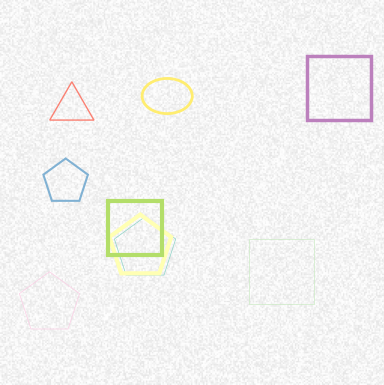[{"shape": "pentagon", "thickness": 0.5, "radius": 0.42, "center": [0.377, 0.353]}, {"shape": "pentagon", "thickness": 3, "radius": 0.42, "center": [0.364, 0.358]}, {"shape": "triangle", "thickness": 1, "radius": 0.33, "center": [0.187, 0.721]}, {"shape": "pentagon", "thickness": 1.5, "radius": 0.3, "center": [0.171, 0.528]}, {"shape": "square", "thickness": 3, "radius": 0.35, "center": [0.35, 0.408]}, {"shape": "pentagon", "thickness": 0.5, "radius": 0.41, "center": [0.129, 0.212]}, {"shape": "square", "thickness": 2.5, "radius": 0.41, "center": [0.88, 0.772]}, {"shape": "square", "thickness": 0.5, "radius": 0.42, "center": [0.731, 0.294]}, {"shape": "oval", "thickness": 2, "radius": 0.33, "center": [0.434, 0.751]}]